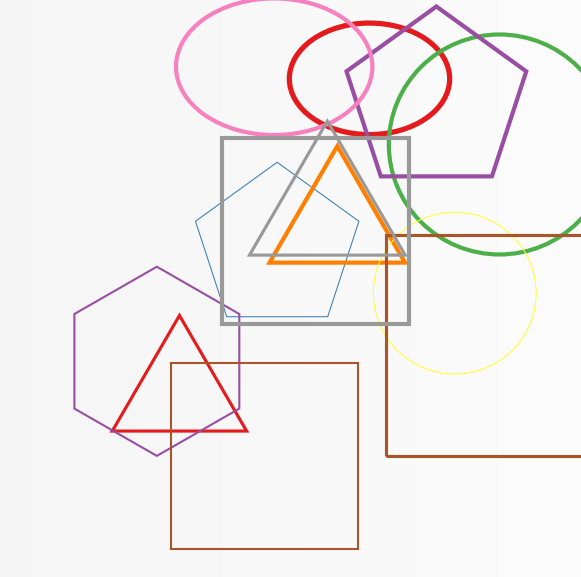[{"shape": "triangle", "thickness": 1.5, "radius": 0.67, "center": [0.309, 0.319]}, {"shape": "oval", "thickness": 2.5, "radius": 0.69, "center": [0.636, 0.863]}, {"shape": "pentagon", "thickness": 0.5, "radius": 0.74, "center": [0.477, 0.57]}, {"shape": "circle", "thickness": 2, "radius": 0.95, "center": [0.859, 0.749]}, {"shape": "hexagon", "thickness": 1, "radius": 0.82, "center": [0.27, 0.374]}, {"shape": "pentagon", "thickness": 2, "radius": 0.81, "center": [0.751, 0.825]}, {"shape": "triangle", "thickness": 2, "radius": 0.67, "center": [0.58, 0.612]}, {"shape": "circle", "thickness": 0.5, "radius": 0.7, "center": [0.782, 0.492]}, {"shape": "square", "thickness": 1, "radius": 0.8, "center": [0.454, 0.21]}, {"shape": "square", "thickness": 1.5, "radius": 0.96, "center": [0.855, 0.401]}, {"shape": "oval", "thickness": 2, "radius": 0.84, "center": [0.472, 0.884]}, {"shape": "square", "thickness": 2, "radius": 0.8, "center": [0.543, 0.599]}, {"shape": "triangle", "thickness": 1.5, "radius": 0.77, "center": [0.563, 0.635]}]